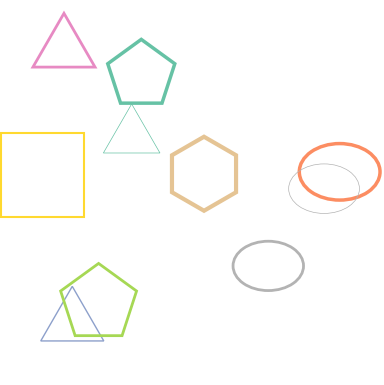[{"shape": "triangle", "thickness": 0.5, "radius": 0.42, "center": [0.342, 0.645]}, {"shape": "pentagon", "thickness": 2.5, "radius": 0.46, "center": [0.367, 0.806]}, {"shape": "oval", "thickness": 2.5, "radius": 0.52, "center": [0.882, 0.554]}, {"shape": "triangle", "thickness": 1, "radius": 0.47, "center": [0.188, 0.162]}, {"shape": "triangle", "thickness": 2, "radius": 0.47, "center": [0.166, 0.872]}, {"shape": "pentagon", "thickness": 2, "radius": 0.52, "center": [0.256, 0.212]}, {"shape": "square", "thickness": 1.5, "radius": 0.54, "center": [0.111, 0.545]}, {"shape": "hexagon", "thickness": 3, "radius": 0.48, "center": [0.53, 0.549]}, {"shape": "oval", "thickness": 2, "radius": 0.46, "center": [0.697, 0.309]}, {"shape": "oval", "thickness": 0.5, "radius": 0.46, "center": [0.842, 0.51]}]